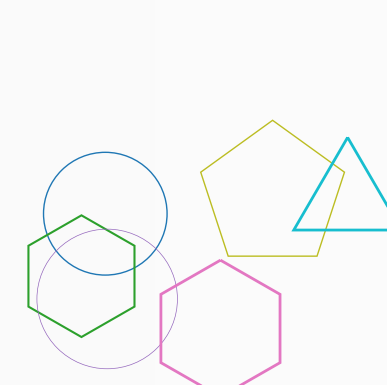[{"shape": "circle", "thickness": 1, "radius": 0.8, "center": [0.272, 0.445]}, {"shape": "hexagon", "thickness": 1.5, "radius": 0.79, "center": [0.21, 0.283]}, {"shape": "circle", "thickness": 0.5, "radius": 0.91, "center": [0.277, 0.223]}, {"shape": "hexagon", "thickness": 2, "radius": 0.89, "center": [0.569, 0.147]}, {"shape": "pentagon", "thickness": 1, "radius": 0.98, "center": [0.703, 0.492]}, {"shape": "triangle", "thickness": 2, "radius": 0.8, "center": [0.897, 0.483]}]